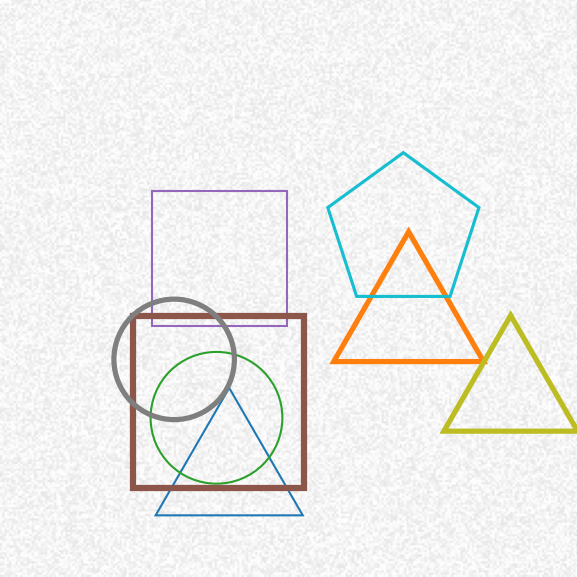[{"shape": "triangle", "thickness": 1, "radius": 0.74, "center": [0.397, 0.18]}, {"shape": "triangle", "thickness": 2.5, "radius": 0.75, "center": [0.708, 0.448]}, {"shape": "circle", "thickness": 1, "radius": 0.57, "center": [0.375, 0.276]}, {"shape": "square", "thickness": 1, "radius": 0.59, "center": [0.38, 0.551]}, {"shape": "square", "thickness": 3, "radius": 0.74, "center": [0.378, 0.303]}, {"shape": "circle", "thickness": 2.5, "radius": 0.52, "center": [0.302, 0.377]}, {"shape": "triangle", "thickness": 2.5, "radius": 0.67, "center": [0.884, 0.319]}, {"shape": "pentagon", "thickness": 1.5, "radius": 0.69, "center": [0.698, 0.597]}]